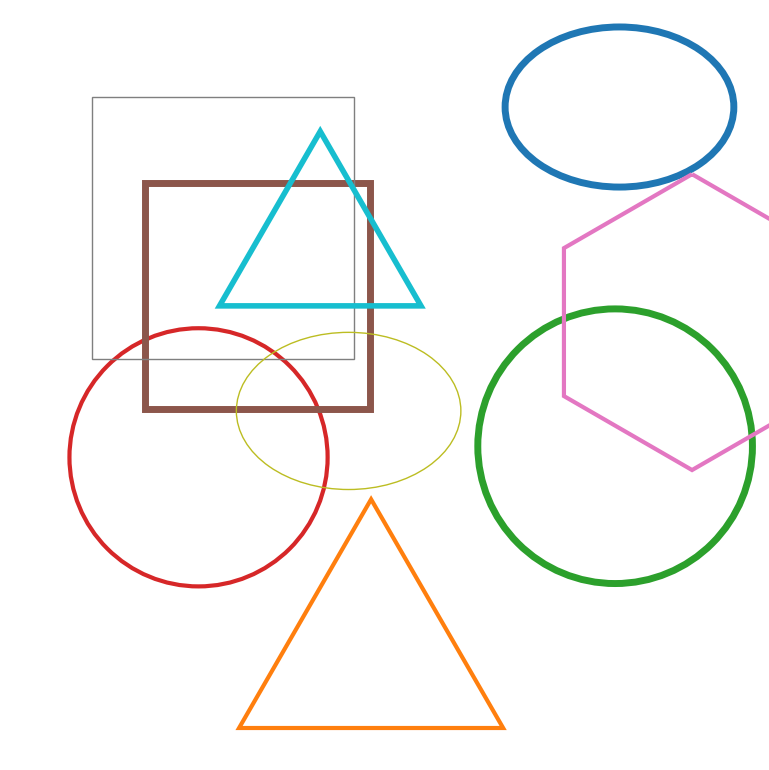[{"shape": "oval", "thickness": 2.5, "radius": 0.74, "center": [0.805, 0.861]}, {"shape": "triangle", "thickness": 1.5, "radius": 0.99, "center": [0.482, 0.154]}, {"shape": "circle", "thickness": 2.5, "radius": 0.89, "center": [0.799, 0.42]}, {"shape": "circle", "thickness": 1.5, "radius": 0.84, "center": [0.258, 0.406]}, {"shape": "square", "thickness": 2.5, "radius": 0.73, "center": [0.335, 0.615]}, {"shape": "hexagon", "thickness": 1.5, "radius": 0.96, "center": [0.899, 0.582]}, {"shape": "square", "thickness": 0.5, "radius": 0.85, "center": [0.29, 0.704]}, {"shape": "oval", "thickness": 0.5, "radius": 0.73, "center": [0.453, 0.466]}, {"shape": "triangle", "thickness": 2, "radius": 0.76, "center": [0.416, 0.678]}]